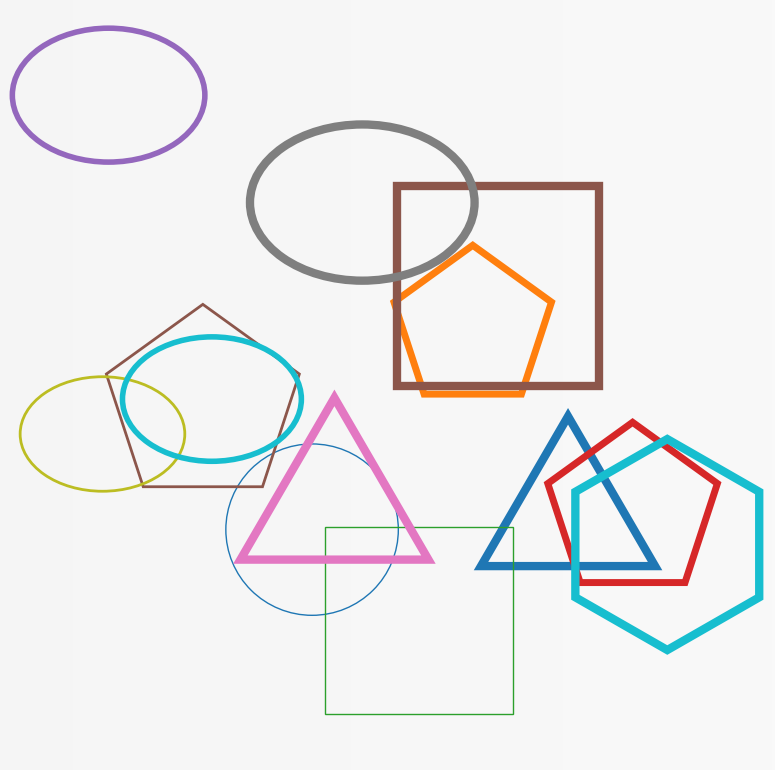[{"shape": "circle", "thickness": 0.5, "radius": 0.56, "center": [0.403, 0.312]}, {"shape": "triangle", "thickness": 3, "radius": 0.65, "center": [0.733, 0.33]}, {"shape": "pentagon", "thickness": 2.5, "radius": 0.53, "center": [0.61, 0.575]}, {"shape": "square", "thickness": 0.5, "radius": 0.61, "center": [0.541, 0.194]}, {"shape": "pentagon", "thickness": 2.5, "radius": 0.58, "center": [0.816, 0.336]}, {"shape": "oval", "thickness": 2, "radius": 0.62, "center": [0.14, 0.876]}, {"shape": "pentagon", "thickness": 1, "radius": 0.65, "center": [0.262, 0.474]}, {"shape": "square", "thickness": 3, "radius": 0.65, "center": [0.643, 0.628]}, {"shape": "triangle", "thickness": 3, "radius": 0.7, "center": [0.432, 0.343]}, {"shape": "oval", "thickness": 3, "radius": 0.72, "center": [0.467, 0.737]}, {"shape": "oval", "thickness": 1, "radius": 0.53, "center": [0.132, 0.436]}, {"shape": "hexagon", "thickness": 3, "radius": 0.68, "center": [0.861, 0.293]}, {"shape": "oval", "thickness": 2, "radius": 0.58, "center": [0.273, 0.482]}]